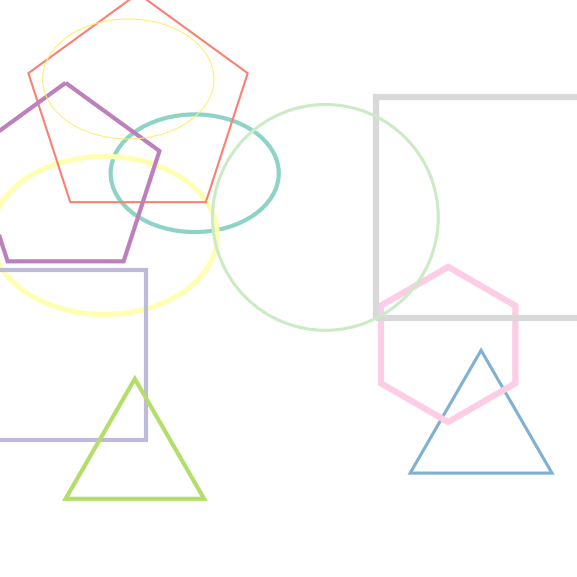[{"shape": "oval", "thickness": 2, "radius": 0.73, "center": [0.337, 0.699]}, {"shape": "oval", "thickness": 2.5, "radius": 0.98, "center": [0.181, 0.591]}, {"shape": "square", "thickness": 2, "radius": 0.74, "center": [0.105, 0.384]}, {"shape": "pentagon", "thickness": 1, "radius": 1.0, "center": [0.239, 0.811]}, {"shape": "triangle", "thickness": 1.5, "radius": 0.71, "center": [0.833, 0.251]}, {"shape": "triangle", "thickness": 2, "radius": 0.69, "center": [0.234, 0.205]}, {"shape": "hexagon", "thickness": 3, "radius": 0.67, "center": [0.776, 0.403]}, {"shape": "square", "thickness": 3, "radius": 0.95, "center": [0.842, 0.64]}, {"shape": "pentagon", "thickness": 2, "radius": 0.85, "center": [0.114, 0.685]}, {"shape": "circle", "thickness": 1.5, "radius": 0.98, "center": [0.563, 0.623]}, {"shape": "oval", "thickness": 0.5, "radius": 0.74, "center": [0.222, 0.862]}]